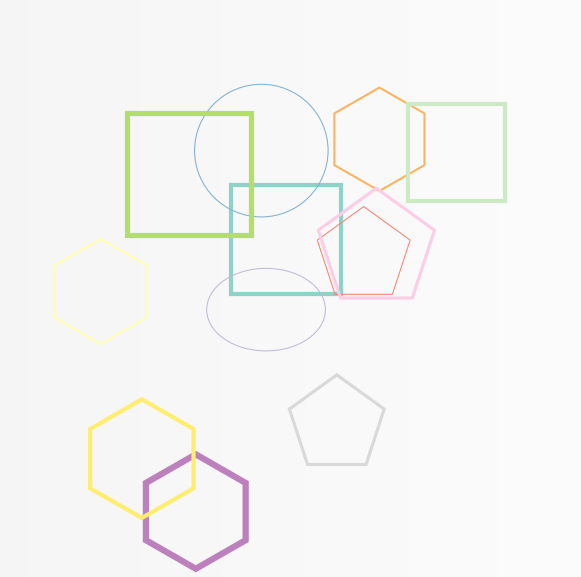[{"shape": "square", "thickness": 2, "radius": 0.47, "center": [0.492, 0.585]}, {"shape": "hexagon", "thickness": 1, "radius": 0.45, "center": [0.173, 0.494]}, {"shape": "oval", "thickness": 0.5, "radius": 0.51, "center": [0.458, 0.463]}, {"shape": "pentagon", "thickness": 0.5, "radius": 0.42, "center": [0.626, 0.557]}, {"shape": "circle", "thickness": 0.5, "radius": 0.57, "center": [0.45, 0.738]}, {"shape": "hexagon", "thickness": 1, "radius": 0.45, "center": [0.653, 0.758]}, {"shape": "square", "thickness": 2.5, "radius": 0.53, "center": [0.325, 0.697]}, {"shape": "pentagon", "thickness": 1.5, "radius": 0.53, "center": [0.648, 0.568]}, {"shape": "pentagon", "thickness": 1.5, "radius": 0.43, "center": [0.579, 0.264]}, {"shape": "hexagon", "thickness": 3, "radius": 0.5, "center": [0.337, 0.113]}, {"shape": "square", "thickness": 2, "radius": 0.42, "center": [0.785, 0.735]}, {"shape": "hexagon", "thickness": 2, "radius": 0.51, "center": [0.244, 0.205]}]